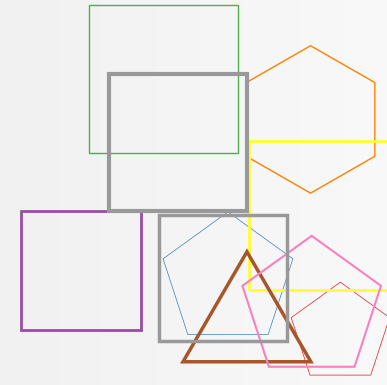[{"shape": "pentagon", "thickness": 0.5, "radius": 0.67, "center": [0.878, 0.134]}, {"shape": "pentagon", "thickness": 0.5, "radius": 0.88, "center": [0.588, 0.273]}, {"shape": "square", "thickness": 1, "radius": 0.96, "center": [0.422, 0.794]}, {"shape": "square", "thickness": 2, "radius": 0.78, "center": [0.21, 0.297]}, {"shape": "hexagon", "thickness": 1, "radius": 0.96, "center": [0.801, 0.69]}, {"shape": "square", "thickness": 2, "radius": 0.97, "center": [0.836, 0.441]}, {"shape": "triangle", "thickness": 2.5, "radius": 0.95, "center": [0.637, 0.156]}, {"shape": "pentagon", "thickness": 1.5, "radius": 0.94, "center": [0.804, 0.199]}, {"shape": "square", "thickness": 2.5, "radius": 0.82, "center": [0.575, 0.278]}, {"shape": "square", "thickness": 3, "radius": 0.89, "center": [0.458, 0.63]}]